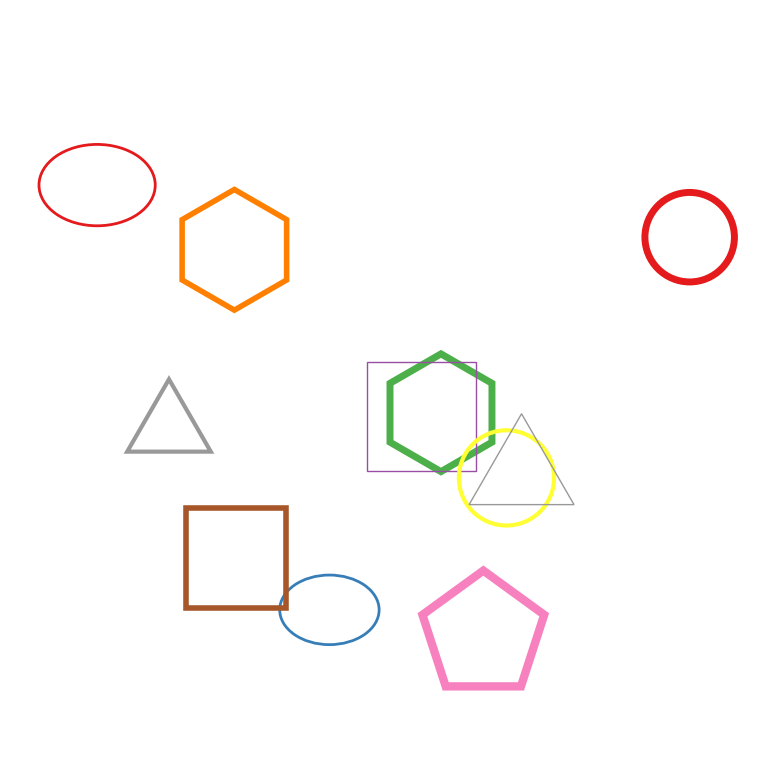[{"shape": "circle", "thickness": 2.5, "radius": 0.29, "center": [0.896, 0.692]}, {"shape": "oval", "thickness": 1, "radius": 0.38, "center": [0.126, 0.76]}, {"shape": "oval", "thickness": 1, "radius": 0.32, "center": [0.428, 0.208]}, {"shape": "hexagon", "thickness": 2.5, "radius": 0.38, "center": [0.573, 0.464]}, {"shape": "square", "thickness": 0.5, "radius": 0.36, "center": [0.547, 0.459]}, {"shape": "hexagon", "thickness": 2, "radius": 0.39, "center": [0.304, 0.676]}, {"shape": "circle", "thickness": 1.5, "radius": 0.31, "center": [0.658, 0.379]}, {"shape": "square", "thickness": 2, "radius": 0.32, "center": [0.306, 0.276]}, {"shape": "pentagon", "thickness": 3, "radius": 0.42, "center": [0.628, 0.176]}, {"shape": "triangle", "thickness": 1.5, "radius": 0.31, "center": [0.219, 0.445]}, {"shape": "triangle", "thickness": 0.5, "radius": 0.39, "center": [0.677, 0.384]}]